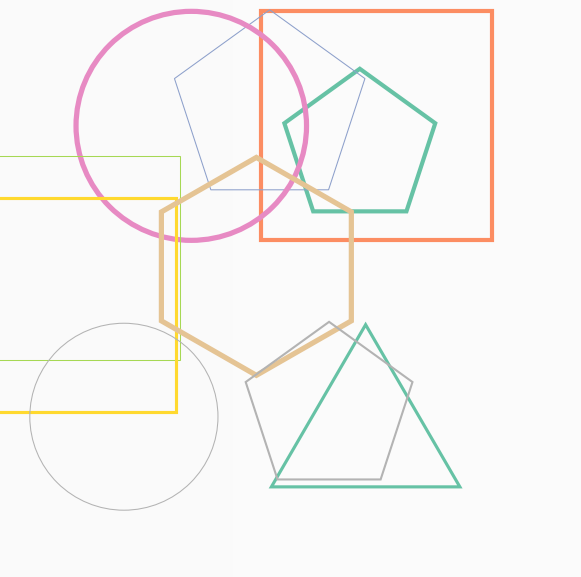[{"shape": "triangle", "thickness": 1.5, "radius": 0.94, "center": [0.629, 0.25]}, {"shape": "pentagon", "thickness": 2, "radius": 0.68, "center": [0.619, 0.744]}, {"shape": "square", "thickness": 2, "radius": 0.99, "center": [0.647, 0.782]}, {"shape": "pentagon", "thickness": 0.5, "radius": 0.86, "center": [0.464, 0.81]}, {"shape": "circle", "thickness": 2.5, "radius": 0.99, "center": [0.329, 0.781]}, {"shape": "square", "thickness": 0.5, "radius": 0.88, "center": [0.132, 0.552]}, {"shape": "square", "thickness": 1.5, "radius": 0.93, "center": [0.118, 0.471]}, {"shape": "hexagon", "thickness": 2.5, "radius": 0.94, "center": [0.441, 0.538]}, {"shape": "circle", "thickness": 0.5, "radius": 0.81, "center": [0.213, 0.278]}, {"shape": "pentagon", "thickness": 1, "radius": 0.75, "center": [0.566, 0.291]}]